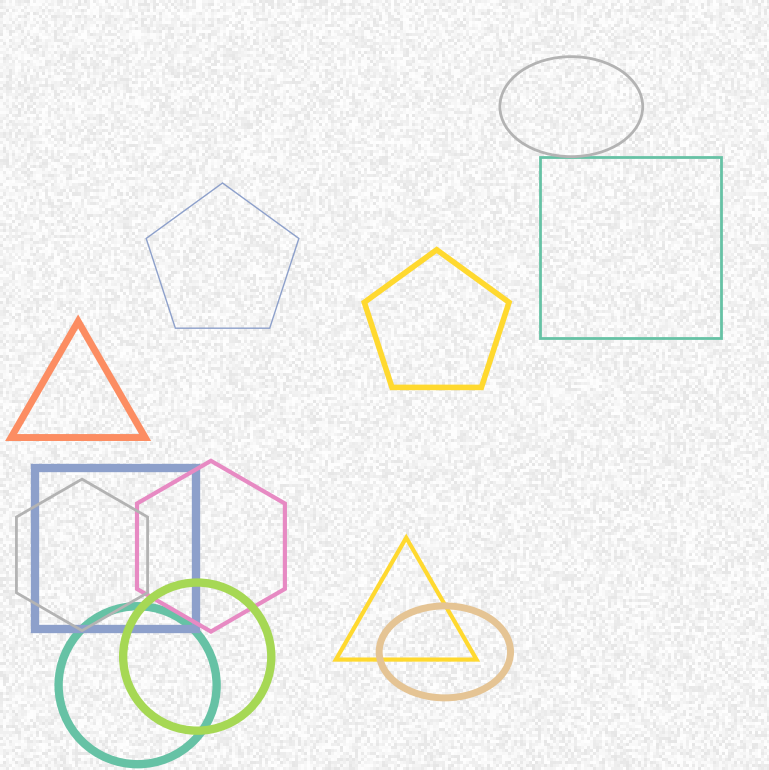[{"shape": "square", "thickness": 1, "radius": 0.59, "center": [0.819, 0.679]}, {"shape": "circle", "thickness": 3, "radius": 0.51, "center": [0.179, 0.11]}, {"shape": "triangle", "thickness": 2.5, "radius": 0.5, "center": [0.101, 0.482]}, {"shape": "pentagon", "thickness": 0.5, "radius": 0.52, "center": [0.289, 0.658]}, {"shape": "square", "thickness": 3, "radius": 0.52, "center": [0.15, 0.287]}, {"shape": "hexagon", "thickness": 1.5, "radius": 0.55, "center": [0.274, 0.291]}, {"shape": "circle", "thickness": 3, "radius": 0.48, "center": [0.256, 0.147]}, {"shape": "triangle", "thickness": 1.5, "radius": 0.53, "center": [0.528, 0.196]}, {"shape": "pentagon", "thickness": 2, "radius": 0.49, "center": [0.567, 0.577]}, {"shape": "oval", "thickness": 2.5, "radius": 0.43, "center": [0.578, 0.153]}, {"shape": "oval", "thickness": 1, "radius": 0.46, "center": [0.742, 0.862]}, {"shape": "hexagon", "thickness": 1, "radius": 0.49, "center": [0.107, 0.279]}]